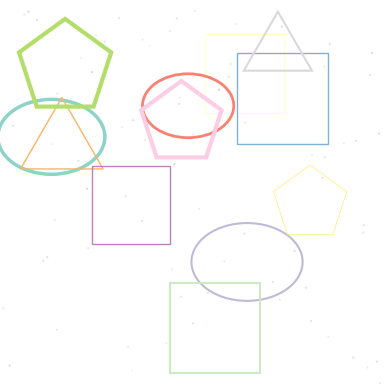[{"shape": "oval", "thickness": 2.5, "radius": 0.69, "center": [0.133, 0.645]}, {"shape": "square", "thickness": 0.5, "radius": 0.51, "center": [0.634, 0.809]}, {"shape": "oval", "thickness": 1.5, "radius": 0.72, "center": [0.642, 0.32]}, {"shape": "oval", "thickness": 2, "radius": 0.59, "center": [0.489, 0.725]}, {"shape": "square", "thickness": 1, "radius": 0.59, "center": [0.734, 0.744]}, {"shape": "triangle", "thickness": 1, "radius": 0.62, "center": [0.161, 0.623]}, {"shape": "pentagon", "thickness": 3, "radius": 0.63, "center": [0.169, 0.825]}, {"shape": "pentagon", "thickness": 3, "radius": 0.55, "center": [0.471, 0.68]}, {"shape": "triangle", "thickness": 1.5, "radius": 0.51, "center": [0.722, 0.868]}, {"shape": "square", "thickness": 1, "radius": 0.51, "center": [0.34, 0.468]}, {"shape": "square", "thickness": 1.5, "radius": 0.58, "center": [0.558, 0.148]}, {"shape": "pentagon", "thickness": 0.5, "radius": 0.5, "center": [0.806, 0.471]}]